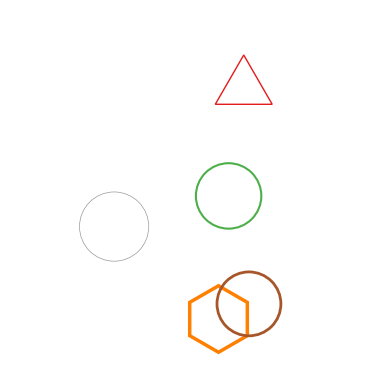[{"shape": "triangle", "thickness": 1, "radius": 0.43, "center": [0.633, 0.772]}, {"shape": "circle", "thickness": 1.5, "radius": 0.42, "center": [0.594, 0.491]}, {"shape": "hexagon", "thickness": 2.5, "radius": 0.43, "center": [0.568, 0.171]}, {"shape": "circle", "thickness": 2, "radius": 0.41, "center": [0.647, 0.211]}, {"shape": "circle", "thickness": 0.5, "radius": 0.45, "center": [0.296, 0.412]}]